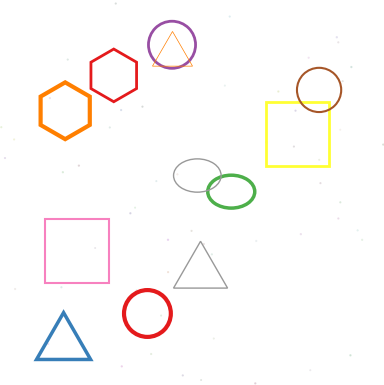[{"shape": "hexagon", "thickness": 2, "radius": 0.34, "center": [0.295, 0.804]}, {"shape": "circle", "thickness": 3, "radius": 0.3, "center": [0.383, 0.186]}, {"shape": "triangle", "thickness": 2.5, "radius": 0.41, "center": [0.165, 0.107]}, {"shape": "oval", "thickness": 2.5, "radius": 0.31, "center": [0.601, 0.502]}, {"shape": "circle", "thickness": 2, "radius": 0.31, "center": [0.447, 0.884]}, {"shape": "triangle", "thickness": 0.5, "radius": 0.3, "center": [0.448, 0.858]}, {"shape": "hexagon", "thickness": 3, "radius": 0.37, "center": [0.169, 0.712]}, {"shape": "square", "thickness": 2, "radius": 0.41, "center": [0.773, 0.652]}, {"shape": "circle", "thickness": 1.5, "radius": 0.29, "center": [0.829, 0.766]}, {"shape": "square", "thickness": 1.5, "radius": 0.41, "center": [0.2, 0.348]}, {"shape": "triangle", "thickness": 1, "radius": 0.41, "center": [0.521, 0.292]}, {"shape": "oval", "thickness": 1, "radius": 0.31, "center": [0.513, 0.544]}]